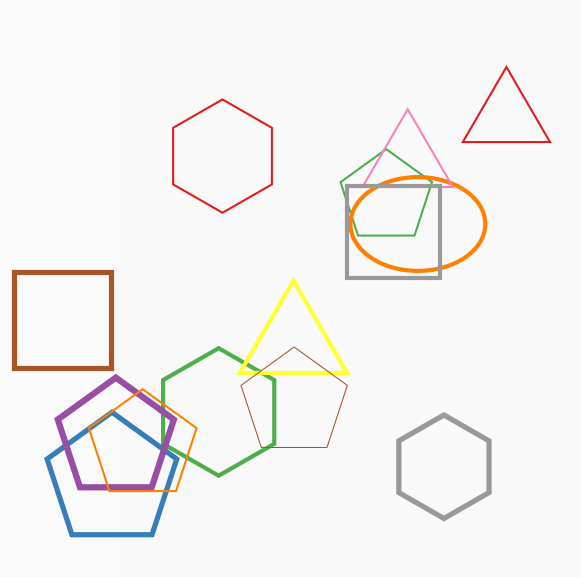[{"shape": "hexagon", "thickness": 1, "radius": 0.49, "center": [0.383, 0.729]}, {"shape": "triangle", "thickness": 1, "radius": 0.43, "center": [0.871, 0.796]}, {"shape": "pentagon", "thickness": 2.5, "radius": 0.59, "center": [0.193, 0.168]}, {"shape": "hexagon", "thickness": 2, "radius": 0.55, "center": [0.376, 0.286]}, {"shape": "pentagon", "thickness": 1, "radius": 0.41, "center": [0.665, 0.658]}, {"shape": "pentagon", "thickness": 3, "radius": 0.52, "center": [0.199, 0.24]}, {"shape": "pentagon", "thickness": 1, "radius": 0.49, "center": [0.246, 0.228]}, {"shape": "oval", "thickness": 2, "radius": 0.58, "center": [0.719, 0.611]}, {"shape": "triangle", "thickness": 2, "radius": 0.53, "center": [0.505, 0.407]}, {"shape": "pentagon", "thickness": 0.5, "radius": 0.48, "center": [0.506, 0.302]}, {"shape": "square", "thickness": 2.5, "radius": 0.42, "center": [0.108, 0.445]}, {"shape": "triangle", "thickness": 1, "radius": 0.45, "center": [0.701, 0.72]}, {"shape": "square", "thickness": 2, "radius": 0.4, "center": [0.677, 0.597]}, {"shape": "hexagon", "thickness": 2.5, "radius": 0.45, "center": [0.764, 0.191]}]